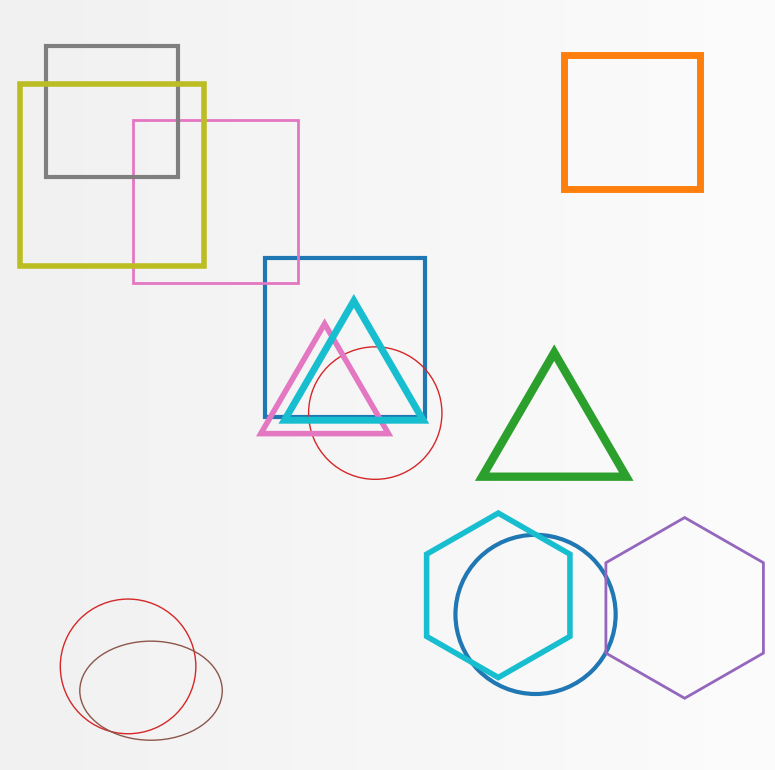[{"shape": "circle", "thickness": 1.5, "radius": 0.52, "center": [0.691, 0.202]}, {"shape": "square", "thickness": 1.5, "radius": 0.52, "center": [0.445, 0.562]}, {"shape": "square", "thickness": 2.5, "radius": 0.44, "center": [0.815, 0.842]}, {"shape": "triangle", "thickness": 3, "radius": 0.54, "center": [0.715, 0.435]}, {"shape": "circle", "thickness": 0.5, "radius": 0.44, "center": [0.165, 0.135]}, {"shape": "circle", "thickness": 0.5, "radius": 0.43, "center": [0.484, 0.464]}, {"shape": "hexagon", "thickness": 1, "radius": 0.59, "center": [0.883, 0.211]}, {"shape": "oval", "thickness": 0.5, "radius": 0.46, "center": [0.195, 0.103]}, {"shape": "triangle", "thickness": 2, "radius": 0.48, "center": [0.419, 0.484]}, {"shape": "square", "thickness": 1, "radius": 0.53, "center": [0.278, 0.738]}, {"shape": "square", "thickness": 1.5, "radius": 0.42, "center": [0.145, 0.855]}, {"shape": "square", "thickness": 2, "radius": 0.59, "center": [0.145, 0.773]}, {"shape": "triangle", "thickness": 2.5, "radius": 0.52, "center": [0.457, 0.506]}, {"shape": "hexagon", "thickness": 2, "radius": 0.53, "center": [0.643, 0.227]}]